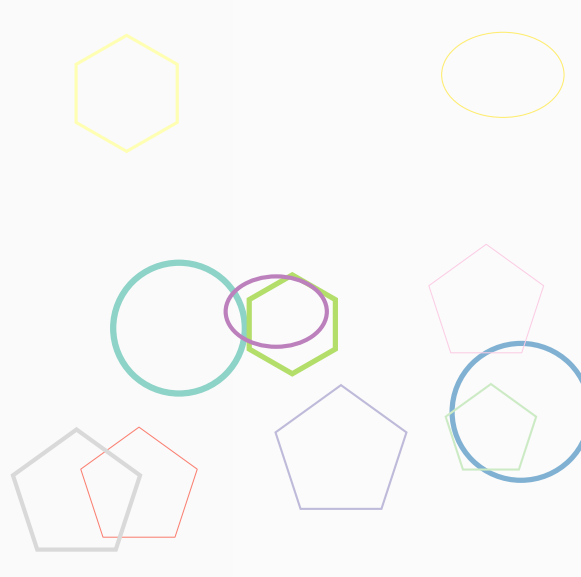[{"shape": "circle", "thickness": 3, "radius": 0.57, "center": [0.308, 0.431]}, {"shape": "hexagon", "thickness": 1.5, "radius": 0.5, "center": [0.218, 0.837]}, {"shape": "pentagon", "thickness": 1, "radius": 0.59, "center": [0.587, 0.214]}, {"shape": "pentagon", "thickness": 0.5, "radius": 0.53, "center": [0.239, 0.154]}, {"shape": "circle", "thickness": 2.5, "radius": 0.59, "center": [0.896, 0.286]}, {"shape": "hexagon", "thickness": 2.5, "radius": 0.43, "center": [0.503, 0.438]}, {"shape": "pentagon", "thickness": 0.5, "radius": 0.52, "center": [0.837, 0.472]}, {"shape": "pentagon", "thickness": 2, "radius": 0.57, "center": [0.132, 0.14]}, {"shape": "oval", "thickness": 2, "radius": 0.44, "center": [0.475, 0.46]}, {"shape": "pentagon", "thickness": 1, "radius": 0.41, "center": [0.845, 0.252]}, {"shape": "oval", "thickness": 0.5, "radius": 0.53, "center": [0.865, 0.87]}]